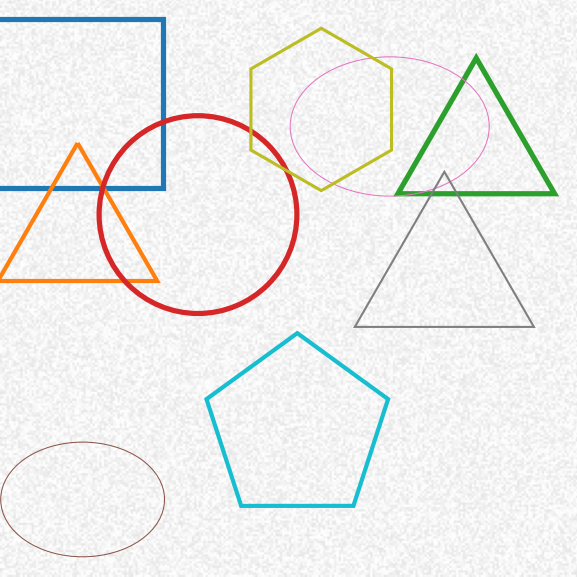[{"shape": "square", "thickness": 2.5, "radius": 0.73, "center": [0.136, 0.82]}, {"shape": "triangle", "thickness": 2, "radius": 0.8, "center": [0.134, 0.592]}, {"shape": "triangle", "thickness": 2.5, "radius": 0.78, "center": [0.825, 0.742]}, {"shape": "circle", "thickness": 2.5, "radius": 0.86, "center": [0.343, 0.628]}, {"shape": "oval", "thickness": 0.5, "radius": 0.71, "center": [0.143, 0.134]}, {"shape": "oval", "thickness": 0.5, "radius": 0.86, "center": [0.675, 0.78]}, {"shape": "triangle", "thickness": 1, "radius": 0.9, "center": [0.769, 0.523]}, {"shape": "hexagon", "thickness": 1.5, "radius": 0.7, "center": [0.556, 0.81]}, {"shape": "pentagon", "thickness": 2, "radius": 0.83, "center": [0.515, 0.257]}]